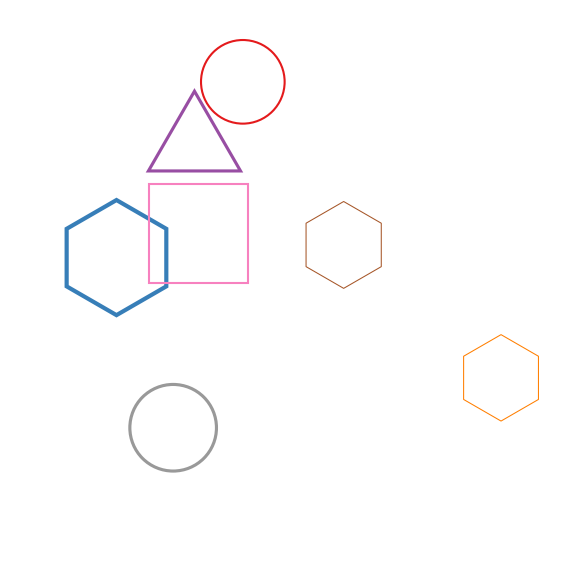[{"shape": "circle", "thickness": 1, "radius": 0.36, "center": [0.42, 0.857]}, {"shape": "hexagon", "thickness": 2, "radius": 0.5, "center": [0.202, 0.553]}, {"shape": "triangle", "thickness": 1.5, "radius": 0.46, "center": [0.337, 0.749]}, {"shape": "hexagon", "thickness": 0.5, "radius": 0.37, "center": [0.868, 0.345]}, {"shape": "hexagon", "thickness": 0.5, "radius": 0.38, "center": [0.595, 0.575]}, {"shape": "square", "thickness": 1, "radius": 0.43, "center": [0.344, 0.595]}, {"shape": "circle", "thickness": 1.5, "radius": 0.37, "center": [0.3, 0.258]}]